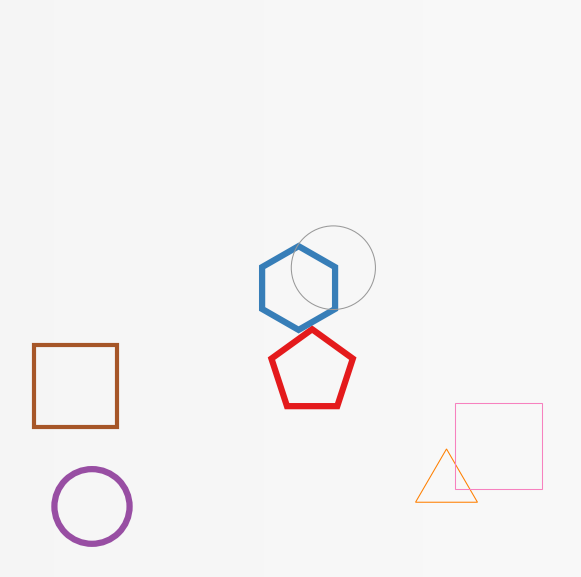[{"shape": "pentagon", "thickness": 3, "radius": 0.37, "center": [0.537, 0.355]}, {"shape": "hexagon", "thickness": 3, "radius": 0.36, "center": [0.514, 0.5]}, {"shape": "circle", "thickness": 3, "radius": 0.32, "center": [0.158, 0.122]}, {"shape": "triangle", "thickness": 0.5, "radius": 0.31, "center": [0.768, 0.16]}, {"shape": "square", "thickness": 2, "radius": 0.36, "center": [0.129, 0.331]}, {"shape": "square", "thickness": 0.5, "radius": 0.37, "center": [0.857, 0.227]}, {"shape": "circle", "thickness": 0.5, "radius": 0.36, "center": [0.574, 0.536]}]